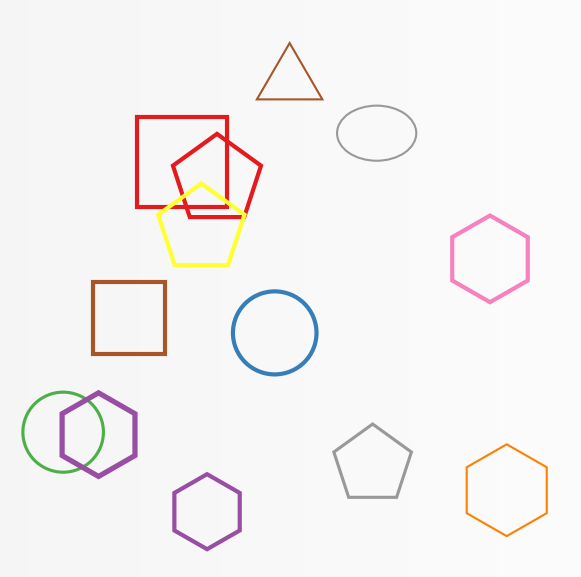[{"shape": "square", "thickness": 2, "radius": 0.39, "center": [0.313, 0.719]}, {"shape": "pentagon", "thickness": 2, "radius": 0.4, "center": [0.373, 0.688]}, {"shape": "circle", "thickness": 2, "radius": 0.36, "center": [0.473, 0.423]}, {"shape": "circle", "thickness": 1.5, "radius": 0.35, "center": [0.109, 0.251]}, {"shape": "hexagon", "thickness": 2, "radius": 0.32, "center": [0.356, 0.113]}, {"shape": "hexagon", "thickness": 2.5, "radius": 0.36, "center": [0.17, 0.247]}, {"shape": "hexagon", "thickness": 1, "radius": 0.4, "center": [0.872, 0.15]}, {"shape": "pentagon", "thickness": 2, "radius": 0.39, "center": [0.346, 0.603]}, {"shape": "triangle", "thickness": 1, "radius": 0.33, "center": [0.498, 0.86]}, {"shape": "square", "thickness": 2, "radius": 0.31, "center": [0.222, 0.449]}, {"shape": "hexagon", "thickness": 2, "radius": 0.38, "center": [0.843, 0.551]}, {"shape": "pentagon", "thickness": 1.5, "radius": 0.35, "center": [0.641, 0.195]}, {"shape": "oval", "thickness": 1, "radius": 0.34, "center": [0.648, 0.769]}]